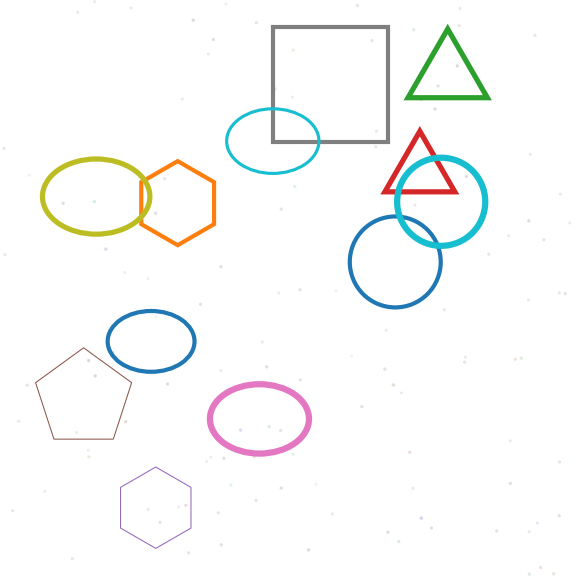[{"shape": "oval", "thickness": 2, "radius": 0.38, "center": [0.262, 0.408]}, {"shape": "circle", "thickness": 2, "radius": 0.39, "center": [0.684, 0.546]}, {"shape": "hexagon", "thickness": 2, "radius": 0.36, "center": [0.308, 0.647]}, {"shape": "triangle", "thickness": 2.5, "radius": 0.4, "center": [0.775, 0.87]}, {"shape": "triangle", "thickness": 2.5, "radius": 0.35, "center": [0.727, 0.702]}, {"shape": "hexagon", "thickness": 0.5, "radius": 0.35, "center": [0.27, 0.12]}, {"shape": "pentagon", "thickness": 0.5, "radius": 0.44, "center": [0.145, 0.309]}, {"shape": "oval", "thickness": 3, "radius": 0.43, "center": [0.449, 0.274]}, {"shape": "square", "thickness": 2, "radius": 0.5, "center": [0.572, 0.853]}, {"shape": "oval", "thickness": 2.5, "radius": 0.46, "center": [0.167, 0.659]}, {"shape": "circle", "thickness": 3, "radius": 0.38, "center": [0.764, 0.65]}, {"shape": "oval", "thickness": 1.5, "radius": 0.4, "center": [0.472, 0.755]}]